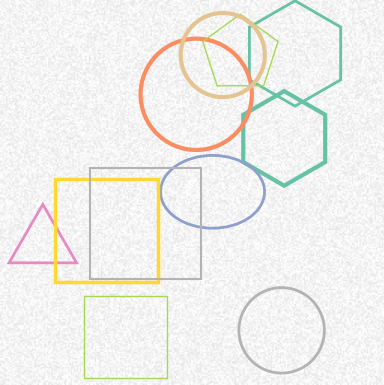[{"shape": "hexagon", "thickness": 3, "radius": 0.61, "center": [0.738, 0.64]}, {"shape": "hexagon", "thickness": 2, "radius": 0.68, "center": [0.766, 0.861]}, {"shape": "circle", "thickness": 3, "radius": 0.72, "center": [0.51, 0.755]}, {"shape": "oval", "thickness": 2, "radius": 0.68, "center": [0.552, 0.502]}, {"shape": "triangle", "thickness": 2, "radius": 0.51, "center": [0.111, 0.368]}, {"shape": "pentagon", "thickness": 1, "radius": 0.51, "center": [0.624, 0.86]}, {"shape": "square", "thickness": 1, "radius": 0.54, "center": [0.327, 0.125]}, {"shape": "square", "thickness": 2.5, "radius": 0.67, "center": [0.277, 0.402]}, {"shape": "circle", "thickness": 3, "radius": 0.55, "center": [0.579, 0.857]}, {"shape": "square", "thickness": 1.5, "radius": 0.72, "center": [0.378, 0.42]}, {"shape": "circle", "thickness": 2, "radius": 0.56, "center": [0.732, 0.142]}]